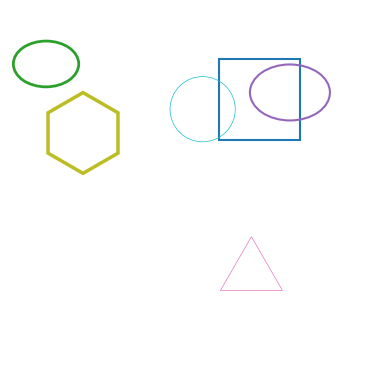[{"shape": "square", "thickness": 1.5, "radius": 0.53, "center": [0.673, 0.741]}, {"shape": "oval", "thickness": 2, "radius": 0.42, "center": [0.12, 0.834]}, {"shape": "oval", "thickness": 1.5, "radius": 0.52, "center": [0.753, 0.76]}, {"shape": "triangle", "thickness": 0.5, "radius": 0.47, "center": [0.653, 0.292]}, {"shape": "hexagon", "thickness": 2.5, "radius": 0.52, "center": [0.216, 0.655]}, {"shape": "circle", "thickness": 0.5, "radius": 0.42, "center": [0.526, 0.716]}]